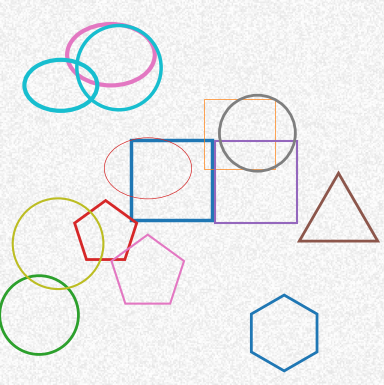[{"shape": "square", "thickness": 2.5, "radius": 0.52, "center": [0.445, 0.532]}, {"shape": "hexagon", "thickness": 2, "radius": 0.49, "center": [0.738, 0.135]}, {"shape": "square", "thickness": 0.5, "radius": 0.46, "center": [0.622, 0.652]}, {"shape": "circle", "thickness": 2, "radius": 0.51, "center": [0.101, 0.182]}, {"shape": "pentagon", "thickness": 2, "radius": 0.42, "center": [0.274, 0.394]}, {"shape": "oval", "thickness": 0.5, "radius": 0.57, "center": [0.384, 0.563]}, {"shape": "square", "thickness": 1.5, "radius": 0.53, "center": [0.664, 0.527]}, {"shape": "triangle", "thickness": 2, "radius": 0.59, "center": [0.879, 0.433]}, {"shape": "pentagon", "thickness": 1.5, "radius": 0.5, "center": [0.384, 0.291]}, {"shape": "oval", "thickness": 3, "radius": 0.57, "center": [0.288, 0.858]}, {"shape": "circle", "thickness": 2, "radius": 0.49, "center": [0.669, 0.654]}, {"shape": "circle", "thickness": 1.5, "radius": 0.59, "center": [0.151, 0.367]}, {"shape": "circle", "thickness": 2.5, "radius": 0.55, "center": [0.309, 0.824]}, {"shape": "oval", "thickness": 3, "radius": 0.47, "center": [0.158, 0.778]}]